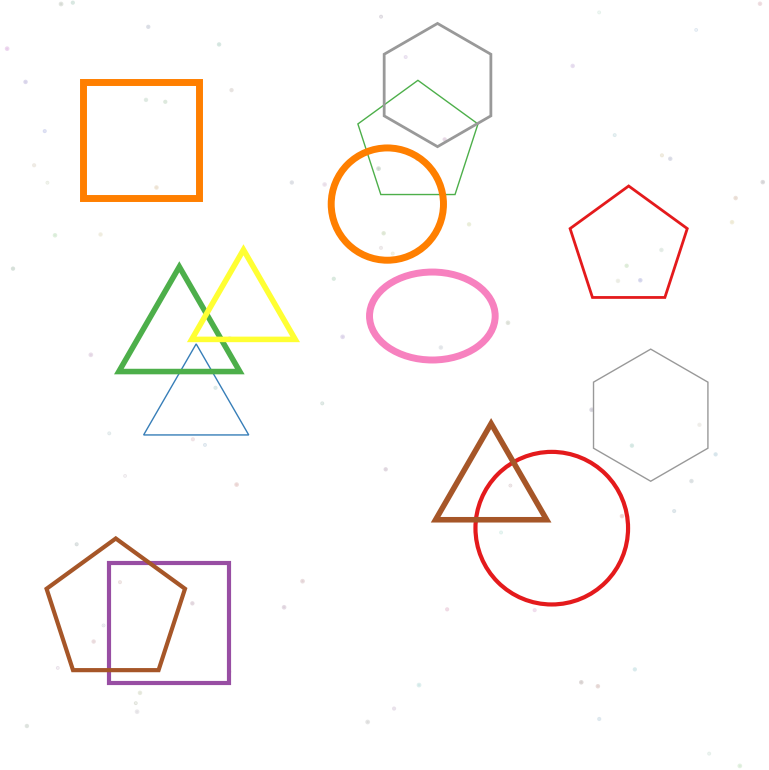[{"shape": "circle", "thickness": 1.5, "radius": 0.5, "center": [0.717, 0.314]}, {"shape": "pentagon", "thickness": 1, "radius": 0.4, "center": [0.816, 0.678]}, {"shape": "triangle", "thickness": 0.5, "radius": 0.39, "center": [0.255, 0.475]}, {"shape": "pentagon", "thickness": 0.5, "radius": 0.41, "center": [0.543, 0.814]}, {"shape": "triangle", "thickness": 2, "radius": 0.45, "center": [0.233, 0.563]}, {"shape": "square", "thickness": 1.5, "radius": 0.39, "center": [0.219, 0.191]}, {"shape": "square", "thickness": 2.5, "radius": 0.38, "center": [0.183, 0.818]}, {"shape": "circle", "thickness": 2.5, "radius": 0.36, "center": [0.503, 0.735]}, {"shape": "triangle", "thickness": 2, "radius": 0.39, "center": [0.316, 0.598]}, {"shape": "triangle", "thickness": 2, "radius": 0.42, "center": [0.638, 0.367]}, {"shape": "pentagon", "thickness": 1.5, "radius": 0.47, "center": [0.15, 0.206]}, {"shape": "oval", "thickness": 2.5, "radius": 0.41, "center": [0.561, 0.59]}, {"shape": "hexagon", "thickness": 1, "radius": 0.4, "center": [0.568, 0.89]}, {"shape": "hexagon", "thickness": 0.5, "radius": 0.43, "center": [0.845, 0.461]}]